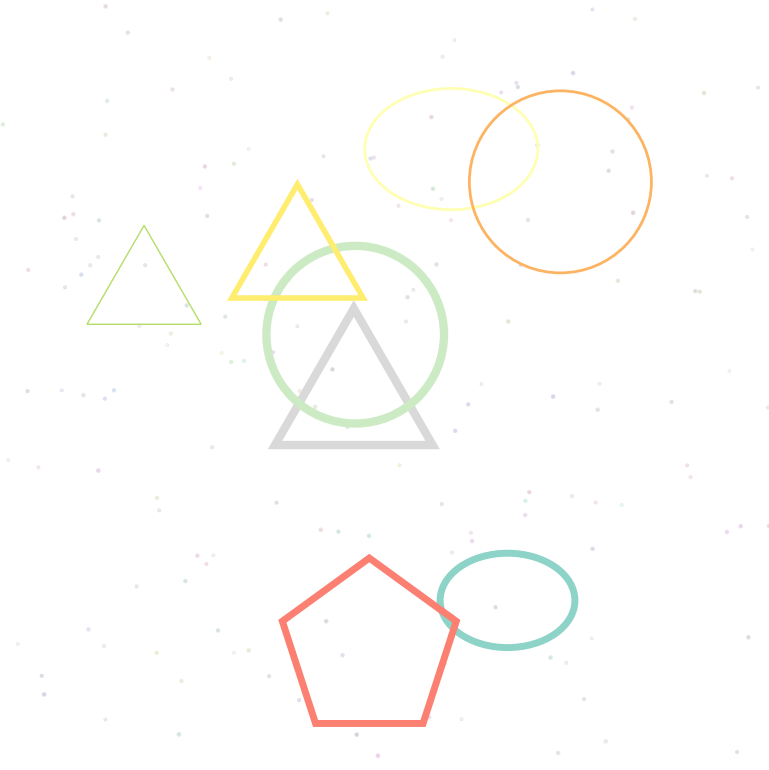[{"shape": "oval", "thickness": 2.5, "radius": 0.44, "center": [0.659, 0.22]}, {"shape": "oval", "thickness": 1, "radius": 0.56, "center": [0.586, 0.806]}, {"shape": "pentagon", "thickness": 2.5, "radius": 0.59, "center": [0.48, 0.156]}, {"shape": "circle", "thickness": 1, "radius": 0.59, "center": [0.728, 0.764]}, {"shape": "triangle", "thickness": 0.5, "radius": 0.43, "center": [0.187, 0.622]}, {"shape": "triangle", "thickness": 3, "radius": 0.59, "center": [0.46, 0.481]}, {"shape": "circle", "thickness": 3, "radius": 0.58, "center": [0.461, 0.565]}, {"shape": "triangle", "thickness": 2, "radius": 0.49, "center": [0.386, 0.662]}]